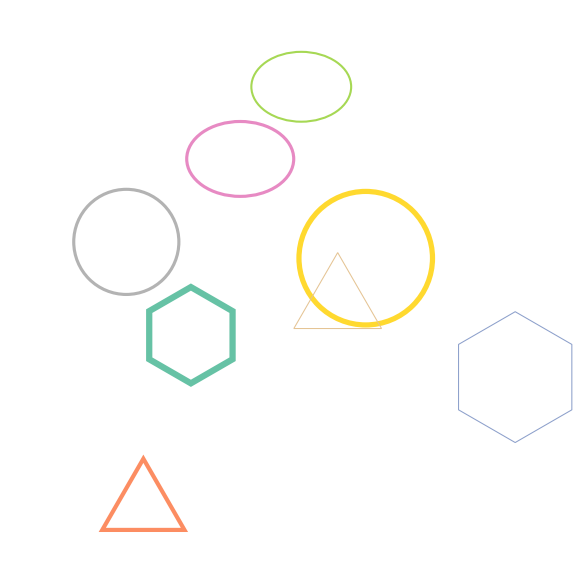[{"shape": "hexagon", "thickness": 3, "radius": 0.42, "center": [0.331, 0.419]}, {"shape": "triangle", "thickness": 2, "radius": 0.41, "center": [0.248, 0.123]}, {"shape": "hexagon", "thickness": 0.5, "radius": 0.57, "center": [0.892, 0.346]}, {"shape": "oval", "thickness": 1.5, "radius": 0.46, "center": [0.416, 0.724]}, {"shape": "oval", "thickness": 1, "radius": 0.43, "center": [0.522, 0.849]}, {"shape": "circle", "thickness": 2.5, "radius": 0.58, "center": [0.633, 0.552]}, {"shape": "triangle", "thickness": 0.5, "radius": 0.44, "center": [0.585, 0.474]}, {"shape": "circle", "thickness": 1.5, "radius": 0.46, "center": [0.219, 0.58]}]